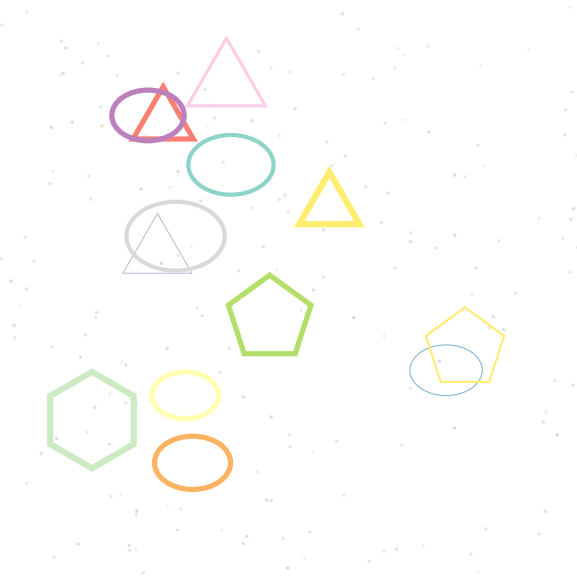[{"shape": "oval", "thickness": 2, "radius": 0.37, "center": [0.4, 0.714]}, {"shape": "oval", "thickness": 2.5, "radius": 0.29, "center": [0.321, 0.314]}, {"shape": "triangle", "thickness": 0.5, "radius": 0.35, "center": [0.273, 0.56]}, {"shape": "triangle", "thickness": 2.5, "radius": 0.3, "center": [0.283, 0.789]}, {"shape": "oval", "thickness": 0.5, "radius": 0.31, "center": [0.772, 0.358]}, {"shape": "oval", "thickness": 2.5, "radius": 0.33, "center": [0.333, 0.198]}, {"shape": "pentagon", "thickness": 2.5, "radius": 0.38, "center": [0.467, 0.448]}, {"shape": "triangle", "thickness": 1.5, "radius": 0.39, "center": [0.392, 0.855]}, {"shape": "oval", "thickness": 2, "radius": 0.43, "center": [0.304, 0.59]}, {"shape": "oval", "thickness": 2.5, "radius": 0.31, "center": [0.256, 0.799]}, {"shape": "hexagon", "thickness": 3, "radius": 0.42, "center": [0.159, 0.272]}, {"shape": "triangle", "thickness": 3, "radius": 0.3, "center": [0.57, 0.641]}, {"shape": "pentagon", "thickness": 1, "radius": 0.36, "center": [0.805, 0.396]}]